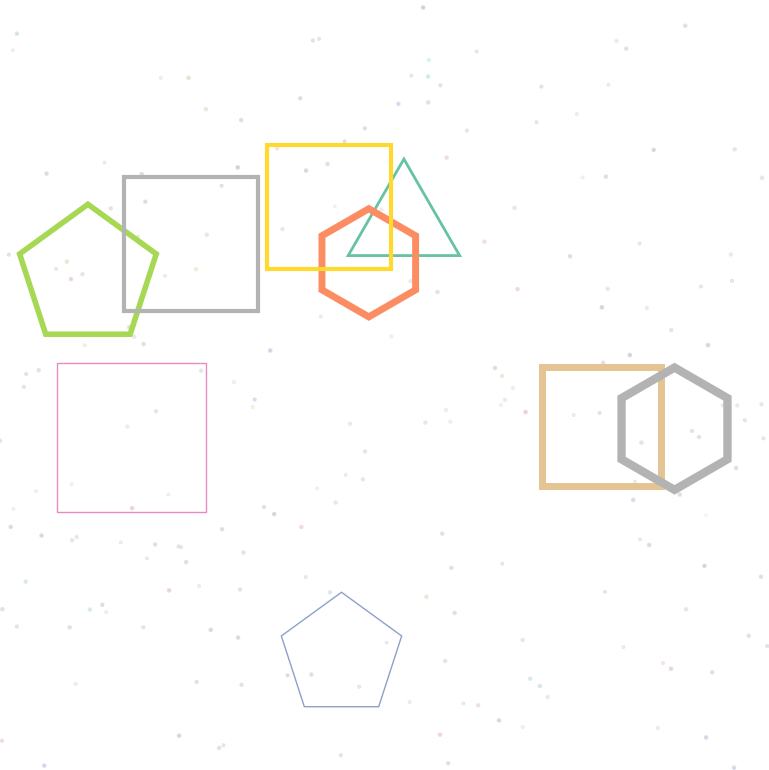[{"shape": "triangle", "thickness": 1, "radius": 0.42, "center": [0.525, 0.71]}, {"shape": "hexagon", "thickness": 2.5, "radius": 0.35, "center": [0.479, 0.659]}, {"shape": "pentagon", "thickness": 0.5, "radius": 0.41, "center": [0.444, 0.149]}, {"shape": "square", "thickness": 0.5, "radius": 0.48, "center": [0.171, 0.432]}, {"shape": "pentagon", "thickness": 2, "radius": 0.47, "center": [0.114, 0.641]}, {"shape": "square", "thickness": 1.5, "radius": 0.4, "center": [0.427, 0.731]}, {"shape": "square", "thickness": 2.5, "radius": 0.39, "center": [0.781, 0.446]}, {"shape": "hexagon", "thickness": 3, "radius": 0.4, "center": [0.876, 0.443]}, {"shape": "square", "thickness": 1.5, "radius": 0.43, "center": [0.248, 0.683]}]